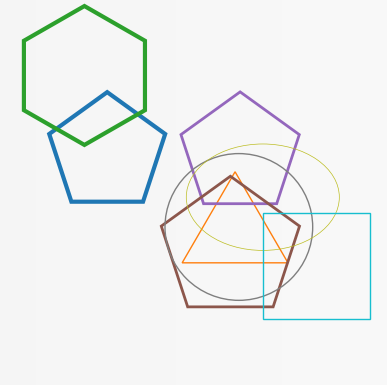[{"shape": "pentagon", "thickness": 3, "radius": 0.79, "center": [0.277, 0.603]}, {"shape": "triangle", "thickness": 1, "radius": 0.79, "center": [0.607, 0.396]}, {"shape": "hexagon", "thickness": 3, "radius": 0.9, "center": [0.218, 0.804]}, {"shape": "pentagon", "thickness": 2, "radius": 0.8, "center": [0.62, 0.601]}, {"shape": "pentagon", "thickness": 2, "radius": 0.94, "center": [0.595, 0.355]}, {"shape": "circle", "thickness": 1, "radius": 0.95, "center": [0.616, 0.41]}, {"shape": "oval", "thickness": 0.5, "radius": 0.99, "center": [0.678, 0.488]}, {"shape": "square", "thickness": 1, "radius": 0.69, "center": [0.818, 0.309]}]